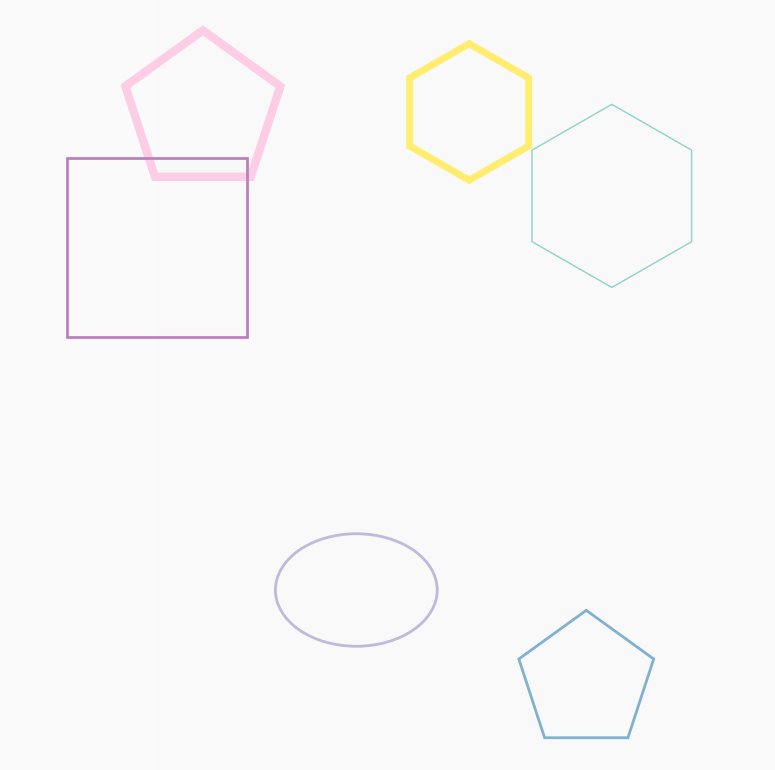[{"shape": "hexagon", "thickness": 0.5, "radius": 0.59, "center": [0.789, 0.746]}, {"shape": "oval", "thickness": 1, "radius": 0.52, "center": [0.46, 0.234]}, {"shape": "pentagon", "thickness": 1, "radius": 0.46, "center": [0.756, 0.116]}, {"shape": "pentagon", "thickness": 3, "radius": 0.53, "center": [0.262, 0.855]}, {"shape": "square", "thickness": 1, "radius": 0.58, "center": [0.203, 0.679]}, {"shape": "hexagon", "thickness": 2.5, "radius": 0.44, "center": [0.605, 0.855]}]